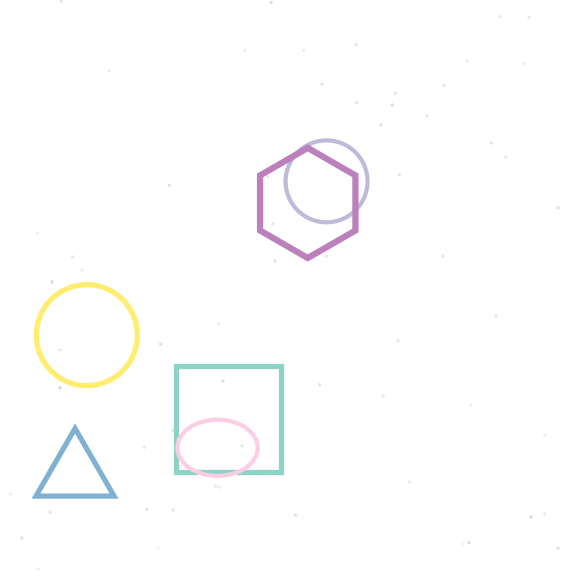[{"shape": "square", "thickness": 2.5, "radius": 0.46, "center": [0.396, 0.274]}, {"shape": "circle", "thickness": 2, "radius": 0.35, "center": [0.565, 0.685]}, {"shape": "triangle", "thickness": 2.5, "radius": 0.39, "center": [0.13, 0.179]}, {"shape": "oval", "thickness": 2, "radius": 0.35, "center": [0.377, 0.224]}, {"shape": "hexagon", "thickness": 3, "radius": 0.48, "center": [0.533, 0.648]}, {"shape": "circle", "thickness": 2.5, "radius": 0.44, "center": [0.15, 0.419]}]